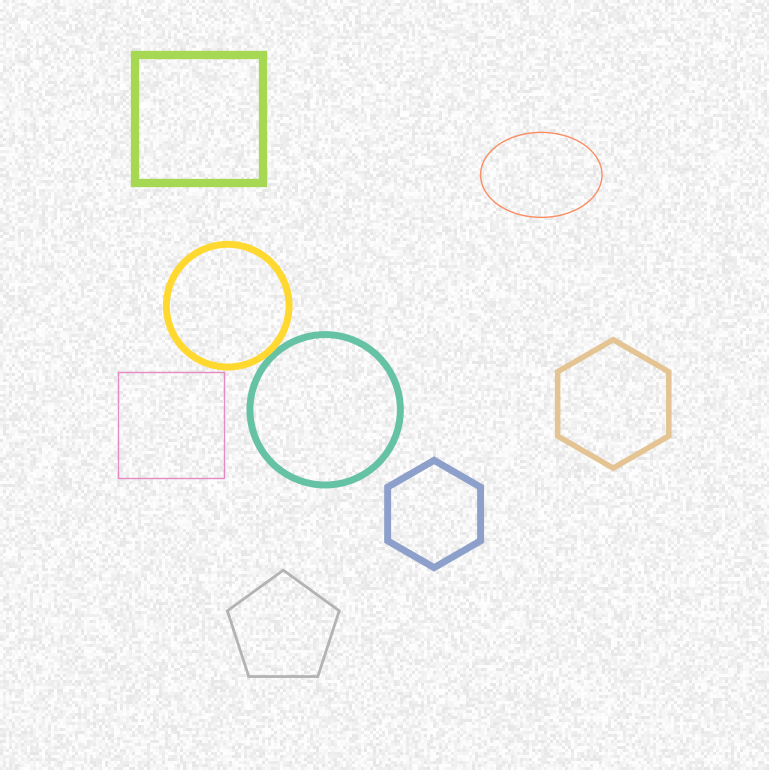[{"shape": "circle", "thickness": 2.5, "radius": 0.49, "center": [0.422, 0.468]}, {"shape": "oval", "thickness": 0.5, "radius": 0.39, "center": [0.703, 0.773]}, {"shape": "hexagon", "thickness": 2.5, "radius": 0.35, "center": [0.564, 0.332]}, {"shape": "square", "thickness": 0.5, "radius": 0.34, "center": [0.222, 0.448]}, {"shape": "square", "thickness": 3, "radius": 0.41, "center": [0.259, 0.846]}, {"shape": "circle", "thickness": 2.5, "radius": 0.4, "center": [0.296, 0.603]}, {"shape": "hexagon", "thickness": 2, "radius": 0.42, "center": [0.796, 0.475]}, {"shape": "pentagon", "thickness": 1, "radius": 0.38, "center": [0.368, 0.183]}]